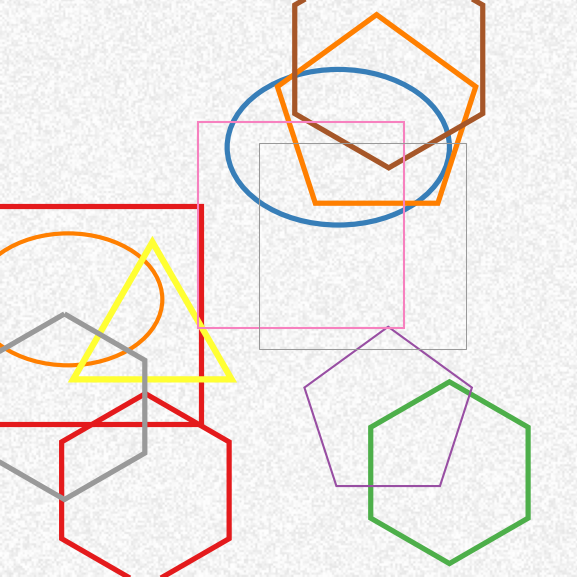[{"shape": "hexagon", "thickness": 2.5, "radius": 0.84, "center": [0.252, 0.15]}, {"shape": "square", "thickness": 2.5, "radius": 0.94, "center": [0.159, 0.453]}, {"shape": "oval", "thickness": 2.5, "radius": 0.96, "center": [0.586, 0.744]}, {"shape": "hexagon", "thickness": 2.5, "radius": 0.79, "center": [0.778, 0.181]}, {"shape": "pentagon", "thickness": 1, "radius": 0.76, "center": [0.672, 0.281]}, {"shape": "oval", "thickness": 2, "radius": 0.82, "center": [0.118, 0.481]}, {"shape": "pentagon", "thickness": 2.5, "radius": 0.9, "center": [0.652, 0.793]}, {"shape": "triangle", "thickness": 3, "radius": 0.79, "center": [0.264, 0.421]}, {"shape": "hexagon", "thickness": 2.5, "radius": 0.94, "center": [0.673, 0.896]}, {"shape": "square", "thickness": 1, "radius": 0.89, "center": [0.522, 0.61]}, {"shape": "hexagon", "thickness": 2.5, "radius": 0.8, "center": [0.112, 0.295]}, {"shape": "square", "thickness": 0.5, "radius": 0.89, "center": [0.627, 0.573]}]